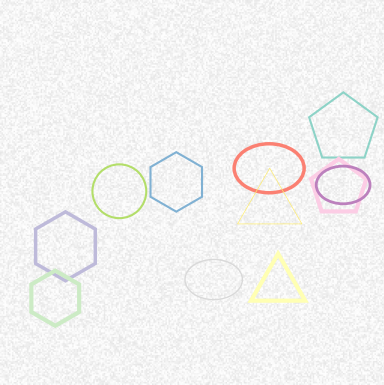[{"shape": "pentagon", "thickness": 1.5, "radius": 0.47, "center": [0.892, 0.667]}, {"shape": "triangle", "thickness": 3, "radius": 0.41, "center": [0.722, 0.26]}, {"shape": "hexagon", "thickness": 2.5, "radius": 0.45, "center": [0.17, 0.36]}, {"shape": "oval", "thickness": 2.5, "radius": 0.45, "center": [0.699, 0.563]}, {"shape": "hexagon", "thickness": 1.5, "radius": 0.39, "center": [0.458, 0.527]}, {"shape": "circle", "thickness": 1.5, "radius": 0.35, "center": [0.31, 0.503]}, {"shape": "pentagon", "thickness": 3, "radius": 0.38, "center": [0.88, 0.512]}, {"shape": "oval", "thickness": 1, "radius": 0.37, "center": [0.555, 0.274]}, {"shape": "oval", "thickness": 2, "radius": 0.35, "center": [0.891, 0.52]}, {"shape": "hexagon", "thickness": 3, "radius": 0.36, "center": [0.144, 0.225]}, {"shape": "triangle", "thickness": 0.5, "radius": 0.48, "center": [0.701, 0.467]}]